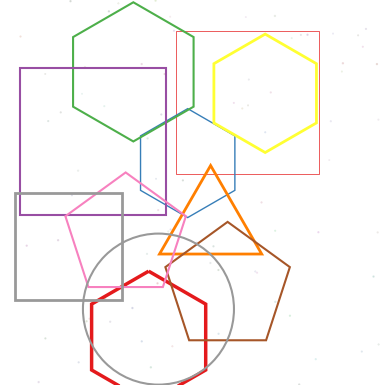[{"shape": "hexagon", "thickness": 2.5, "radius": 0.86, "center": [0.386, 0.125]}, {"shape": "square", "thickness": 0.5, "radius": 0.93, "center": [0.643, 0.734]}, {"shape": "hexagon", "thickness": 1, "radius": 0.71, "center": [0.488, 0.576]}, {"shape": "hexagon", "thickness": 1.5, "radius": 0.9, "center": [0.346, 0.813]}, {"shape": "square", "thickness": 1.5, "radius": 0.95, "center": [0.241, 0.632]}, {"shape": "triangle", "thickness": 2, "radius": 0.77, "center": [0.547, 0.417]}, {"shape": "hexagon", "thickness": 2, "radius": 0.77, "center": [0.689, 0.758]}, {"shape": "pentagon", "thickness": 1.5, "radius": 0.85, "center": [0.591, 0.254]}, {"shape": "pentagon", "thickness": 1.5, "radius": 0.82, "center": [0.326, 0.388]}, {"shape": "circle", "thickness": 1.5, "radius": 0.98, "center": [0.412, 0.197]}, {"shape": "square", "thickness": 2, "radius": 0.7, "center": [0.177, 0.36]}]